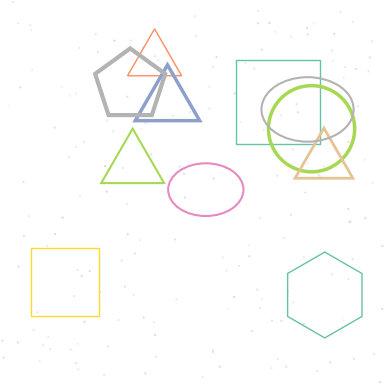[{"shape": "hexagon", "thickness": 1, "radius": 0.56, "center": [0.844, 0.234]}, {"shape": "square", "thickness": 1, "radius": 0.55, "center": [0.723, 0.735]}, {"shape": "triangle", "thickness": 1, "radius": 0.41, "center": [0.402, 0.844]}, {"shape": "triangle", "thickness": 2.5, "radius": 0.48, "center": [0.435, 0.735]}, {"shape": "oval", "thickness": 1.5, "radius": 0.49, "center": [0.535, 0.507]}, {"shape": "circle", "thickness": 2.5, "radius": 0.56, "center": [0.809, 0.666]}, {"shape": "triangle", "thickness": 1.5, "radius": 0.47, "center": [0.345, 0.572]}, {"shape": "square", "thickness": 1, "radius": 0.44, "center": [0.169, 0.267]}, {"shape": "triangle", "thickness": 2, "radius": 0.43, "center": [0.841, 0.58]}, {"shape": "oval", "thickness": 1.5, "radius": 0.6, "center": [0.799, 0.716]}, {"shape": "pentagon", "thickness": 3, "radius": 0.48, "center": [0.338, 0.779]}]